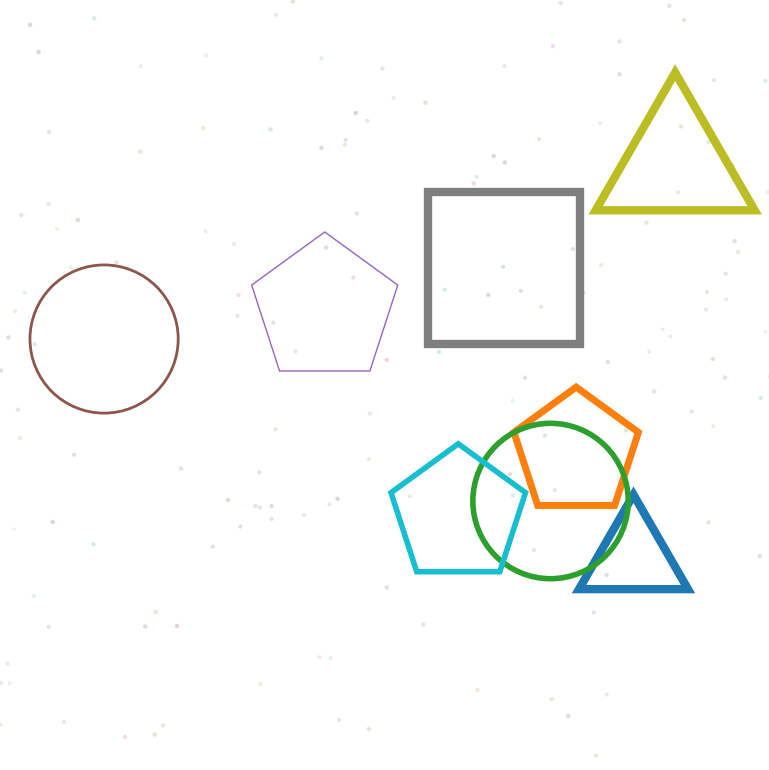[{"shape": "triangle", "thickness": 3, "radius": 0.41, "center": [0.823, 0.276]}, {"shape": "pentagon", "thickness": 2.5, "radius": 0.42, "center": [0.748, 0.412]}, {"shape": "circle", "thickness": 2, "radius": 0.5, "center": [0.715, 0.349]}, {"shape": "pentagon", "thickness": 0.5, "radius": 0.5, "center": [0.422, 0.599]}, {"shape": "circle", "thickness": 1, "radius": 0.48, "center": [0.135, 0.56]}, {"shape": "square", "thickness": 3, "radius": 0.49, "center": [0.655, 0.652]}, {"shape": "triangle", "thickness": 3, "radius": 0.6, "center": [0.877, 0.786]}, {"shape": "pentagon", "thickness": 2, "radius": 0.46, "center": [0.595, 0.332]}]